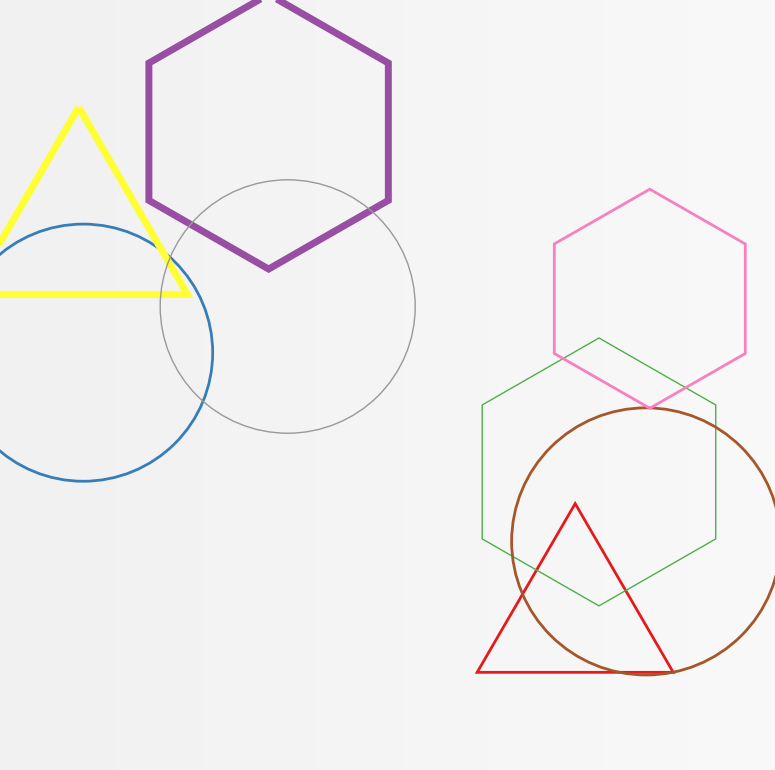[{"shape": "triangle", "thickness": 1, "radius": 0.73, "center": [0.742, 0.2]}, {"shape": "circle", "thickness": 1, "radius": 0.83, "center": [0.107, 0.542]}, {"shape": "hexagon", "thickness": 0.5, "radius": 0.87, "center": [0.773, 0.387]}, {"shape": "hexagon", "thickness": 2.5, "radius": 0.89, "center": [0.347, 0.829]}, {"shape": "triangle", "thickness": 2.5, "radius": 0.81, "center": [0.102, 0.699]}, {"shape": "circle", "thickness": 1, "radius": 0.87, "center": [0.834, 0.297]}, {"shape": "hexagon", "thickness": 1, "radius": 0.71, "center": [0.838, 0.612]}, {"shape": "circle", "thickness": 0.5, "radius": 0.82, "center": [0.371, 0.602]}]